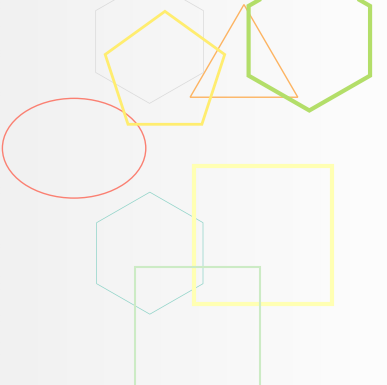[{"shape": "hexagon", "thickness": 0.5, "radius": 0.79, "center": [0.387, 0.342]}, {"shape": "square", "thickness": 3, "radius": 0.89, "center": [0.679, 0.389]}, {"shape": "oval", "thickness": 1, "radius": 0.93, "center": [0.191, 0.615]}, {"shape": "triangle", "thickness": 1, "radius": 0.8, "center": [0.63, 0.828]}, {"shape": "hexagon", "thickness": 3, "radius": 0.9, "center": [0.798, 0.894]}, {"shape": "hexagon", "thickness": 0.5, "radius": 0.8, "center": [0.386, 0.892]}, {"shape": "square", "thickness": 1.5, "radius": 0.81, "center": [0.511, 0.146]}, {"shape": "pentagon", "thickness": 2, "radius": 0.81, "center": [0.426, 0.808]}]